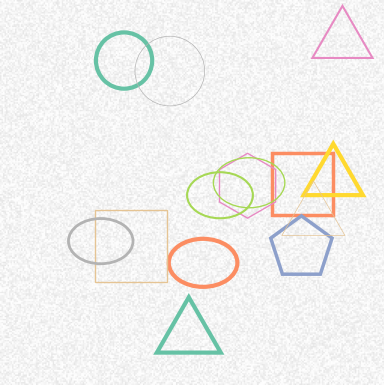[{"shape": "triangle", "thickness": 3, "radius": 0.48, "center": [0.49, 0.132]}, {"shape": "circle", "thickness": 3, "radius": 0.37, "center": [0.322, 0.843]}, {"shape": "square", "thickness": 2.5, "radius": 0.4, "center": [0.786, 0.522]}, {"shape": "oval", "thickness": 3, "radius": 0.45, "center": [0.527, 0.317]}, {"shape": "pentagon", "thickness": 2.5, "radius": 0.42, "center": [0.783, 0.356]}, {"shape": "hexagon", "thickness": 1, "radius": 0.42, "center": [0.643, 0.518]}, {"shape": "triangle", "thickness": 1.5, "radius": 0.45, "center": [0.89, 0.895]}, {"shape": "oval", "thickness": 1.5, "radius": 0.43, "center": [0.571, 0.493]}, {"shape": "oval", "thickness": 1, "radius": 0.46, "center": [0.647, 0.525]}, {"shape": "triangle", "thickness": 3, "radius": 0.44, "center": [0.866, 0.538]}, {"shape": "square", "thickness": 1, "radius": 0.47, "center": [0.34, 0.361]}, {"shape": "triangle", "thickness": 0.5, "radius": 0.47, "center": [0.814, 0.436]}, {"shape": "oval", "thickness": 2, "radius": 0.42, "center": [0.262, 0.374]}, {"shape": "circle", "thickness": 0.5, "radius": 0.45, "center": [0.441, 0.815]}]